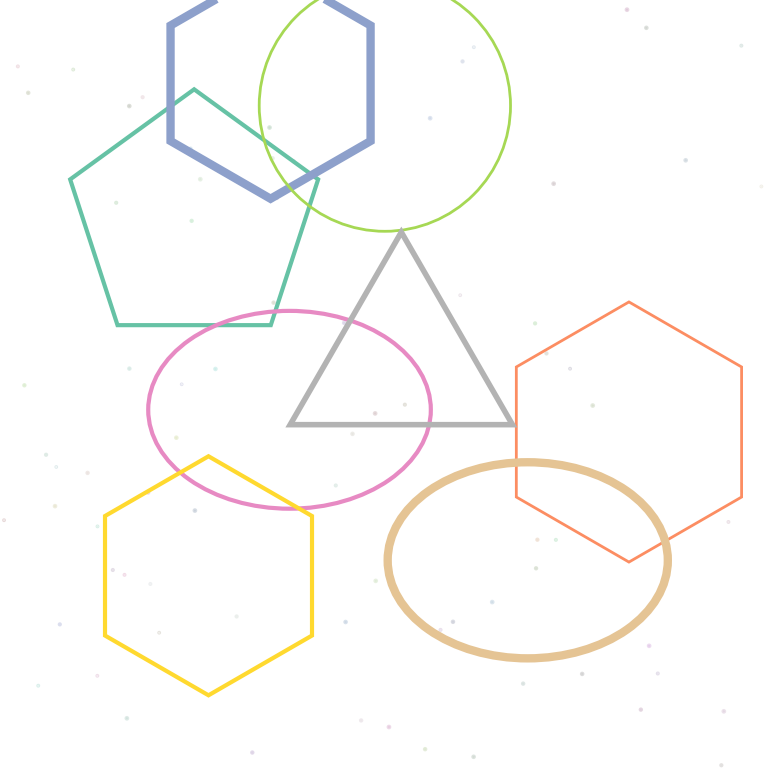[{"shape": "pentagon", "thickness": 1.5, "radius": 0.85, "center": [0.252, 0.715]}, {"shape": "hexagon", "thickness": 1, "radius": 0.84, "center": [0.817, 0.439]}, {"shape": "hexagon", "thickness": 3, "radius": 0.75, "center": [0.351, 0.892]}, {"shape": "oval", "thickness": 1.5, "radius": 0.92, "center": [0.376, 0.468]}, {"shape": "circle", "thickness": 1, "radius": 0.82, "center": [0.5, 0.863]}, {"shape": "hexagon", "thickness": 1.5, "radius": 0.78, "center": [0.271, 0.252]}, {"shape": "oval", "thickness": 3, "radius": 0.91, "center": [0.685, 0.272]}, {"shape": "triangle", "thickness": 2, "radius": 0.83, "center": [0.521, 0.532]}]